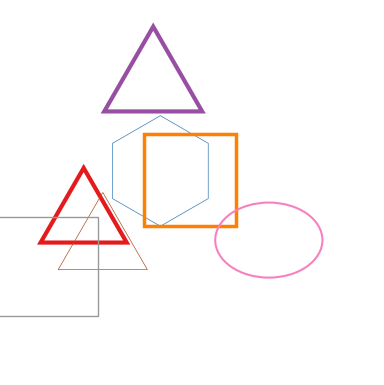[{"shape": "triangle", "thickness": 3, "radius": 0.65, "center": [0.217, 0.435]}, {"shape": "hexagon", "thickness": 0.5, "radius": 0.72, "center": [0.417, 0.556]}, {"shape": "triangle", "thickness": 3, "radius": 0.73, "center": [0.398, 0.784]}, {"shape": "square", "thickness": 2.5, "radius": 0.6, "center": [0.494, 0.532]}, {"shape": "triangle", "thickness": 0.5, "radius": 0.67, "center": [0.267, 0.366]}, {"shape": "oval", "thickness": 1.5, "radius": 0.7, "center": [0.698, 0.376]}, {"shape": "square", "thickness": 1, "radius": 0.64, "center": [0.125, 0.307]}]